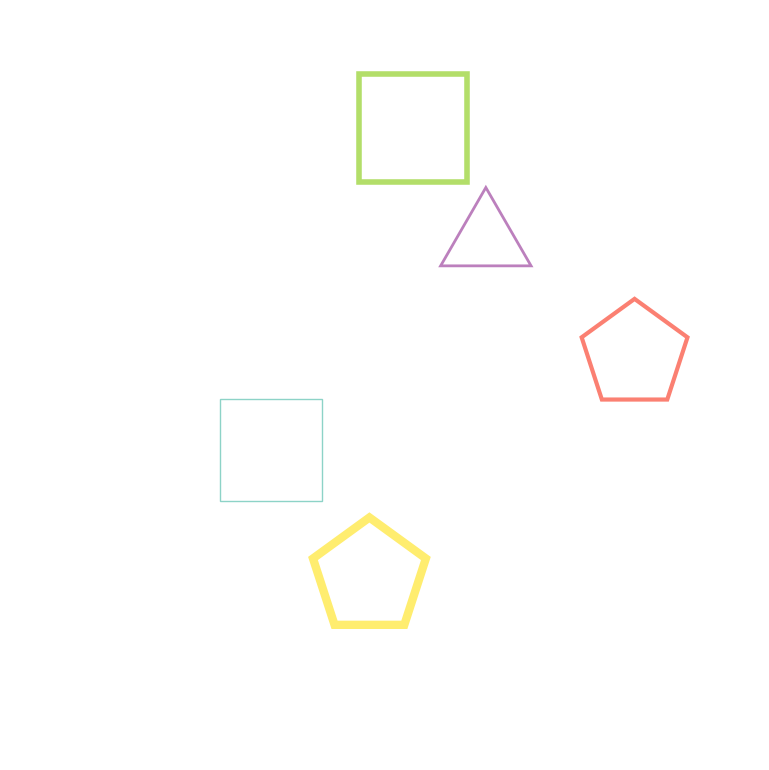[{"shape": "square", "thickness": 0.5, "radius": 0.33, "center": [0.352, 0.416]}, {"shape": "pentagon", "thickness": 1.5, "radius": 0.36, "center": [0.824, 0.54]}, {"shape": "square", "thickness": 2, "radius": 0.35, "center": [0.536, 0.834]}, {"shape": "triangle", "thickness": 1, "radius": 0.34, "center": [0.631, 0.689]}, {"shape": "pentagon", "thickness": 3, "radius": 0.39, "center": [0.48, 0.251]}]